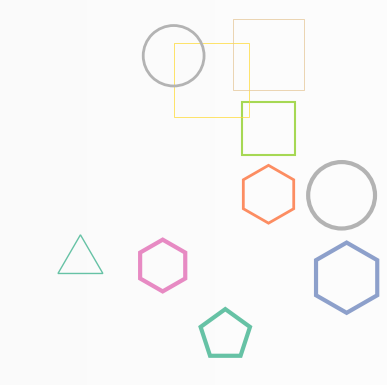[{"shape": "triangle", "thickness": 1, "radius": 0.33, "center": [0.208, 0.323]}, {"shape": "pentagon", "thickness": 3, "radius": 0.34, "center": [0.581, 0.13]}, {"shape": "hexagon", "thickness": 2, "radius": 0.38, "center": [0.693, 0.495]}, {"shape": "hexagon", "thickness": 3, "radius": 0.46, "center": [0.895, 0.279]}, {"shape": "hexagon", "thickness": 3, "radius": 0.34, "center": [0.42, 0.31]}, {"shape": "square", "thickness": 1.5, "radius": 0.34, "center": [0.692, 0.666]}, {"shape": "square", "thickness": 0.5, "radius": 0.49, "center": [0.546, 0.792]}, {"shape": "square", "thickness": 0.5, "radius": 0.46, "center": [0.693, 0.858]}, {"shape": "circle", "thickness": 2, "radius": 0.39, "center": [0.448, 0.855]}, {"shape": "circle", "thickness": 3, "radius": 0.43, "center": [0.882, 0.493]}]